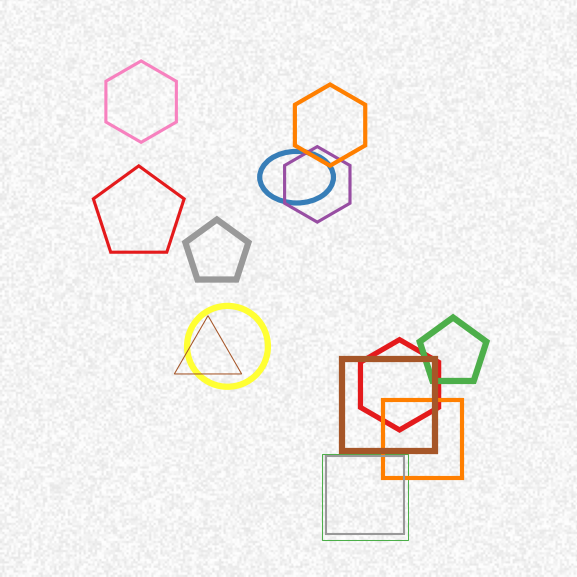[{"shape": "pentagon", "thickness": 1.5, "radius": 0.41, "center": [0.24, 0.629]}, {"shape": "hexagon", "thickness": 2.5, "radius": 0.39, "center": [0.692, 0.333]}, {"shape": "oval", "thickness": 2.5, "radius": 0.32, "center": [0.514, 0.692]}, {"shape": "pentagon", "thickness": 3, "radius": 0.3, "center": [0.785, 0.389]}, {"shape": "square", "thickness": 0.5, "radius": 0.37, "center": [0.632, 0.139]}, {"shape": "hexagon", "thickness": 1.5, "radius": 0.33, "center": [0.549, 0.68]}, {"shape": "square", "thickness": 2, "radius": 0.34, "center": [0.732, 0.239]}, {"shape": "hexagon", "thickness": 2, "radius": 0.35, "center": [0.572, 0.783]}, {"shape": "circle", "thickness": 3, "radius": 0.35, "center": [0.394, 0.399]}, {"shape": "triangle", "thickness": 0.5, "radius": 0.34, "center": [0.36, 0.385]}, {"shape": "square", "thickness": 3, "radius": 0.4, "center": [0.673, 0.298]}, {"shape": "hexagon", "thickness": 1.5, "radius": 0.35, "center": [0.244, 0.823]}, {"shape": "square", "thickness": 1, "radius": 0.34, "center": [0.632, 0.142]}, {"shape": "pentagon", "thickness": 3, "radius": 0.29, "center": [0.376, 0.562]}]